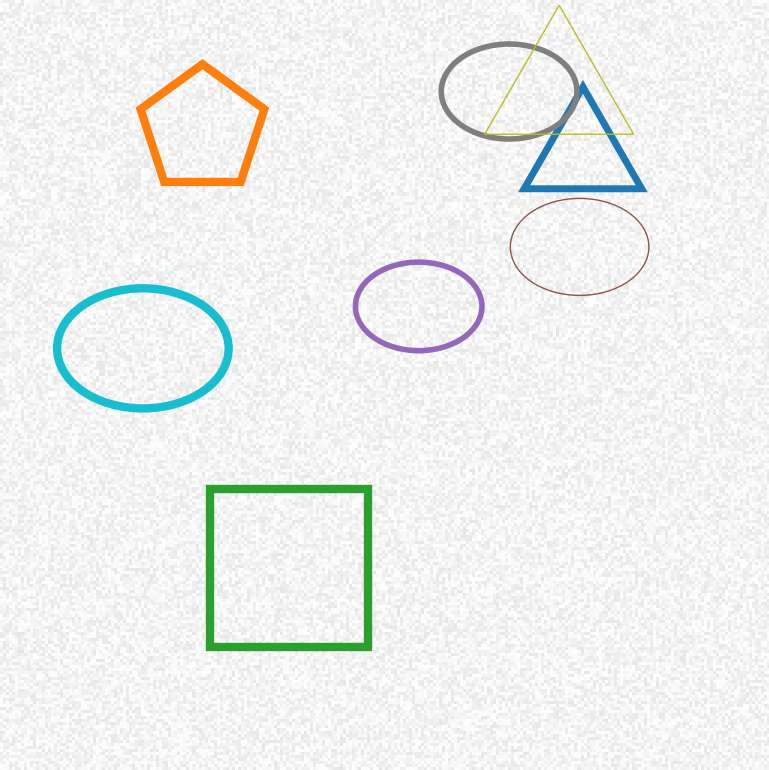[{"shape": "triangle", "thickness": 2.5, "radius": 0.44, "center": [0.757, 0.799]}, {"shape": "pentagon", "thickness": 3, "radius": 0.42, "center": [0.263, 0.832]}, {"shape": "square", "thickness": 3, "radius": 0.51, "center": [0.376, 0.263]}, {"shape": "oval", "thickness": 2, "radius": 0.41, "center": [0.544, 0.602]}, {"shape": "oval", "thickness": 0.5, "radius": 0.45, "center": [0.753, 0.679]}, {"shape": "oval", "thickness": 2, "radius": 0.44, "center": [0.661, 0.881]}, {"shape": "triangle", "thickness": 0.5, "radius": 0.56, "center": [0.726, 0.882]}, {"shape": "oval", "thickness": 3, "radius": 0.56, "center": [0.186, 0.548]}]